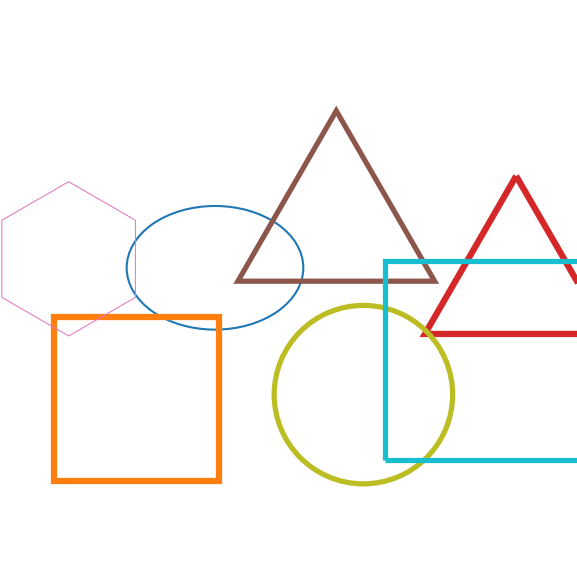[{"shape": "oval", "thickness": 1, "radius": 0.76, "center": [0.372, 0.535]}, {"shape": "square", "thickness": 3, "radius": 0.71, "center": [0.236, 0.308]}, {"shape": "triangle", "thickness": 3, "radius": 0.91, "center": [0.894, 0.512]}, {"shape": "triangle", "thickness": 2.5, "radius": 0.98, "center": [0.582, 0.611]}, {"shape": "hexagon", "thickness": 0.5, "radius": 0.67, "center": [0.119, 0.551]}, {"shape": "circle", "thickness": 2.5, "radius": 0.77, "center": [0.629, 0.316]}, {"shape": "square", "thickness": 2.5, "radius": 0.86, "center": [0.838, 0.375]}]